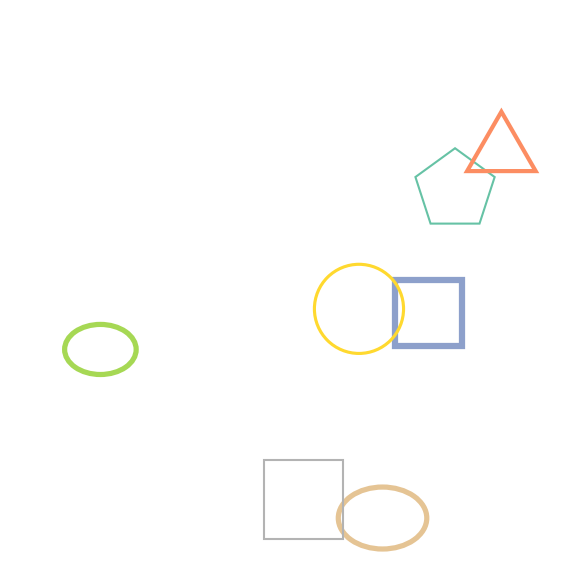[{"shape": "pentagon", "thickness": 1, "radius": 0.36, "center": [0.788, 0.67]}, {"shape": "triangle", "thickness": 2, "radius": 0.34, "center": [0.868, 0.737]}, {"shape": "square", "thickness": 3, "radius": 0.29, "center": [0.742, 0.457]}, {"shape": "oval", "thickness": 2.5, "radius": 0.31, "center": [0.174, 0.394]}, {"shape": "circle", "thickness": 1.5, "radius": 0.39, "center": [0.622, 0.464]}, {"shape": "oval", "thickness": 2.5, "radius": 0.38, "center": [0.662, 0.102]}, {"shape": "square", "thickness": 1, "radius": 0.34, "center": [0.525, 0.135]}]